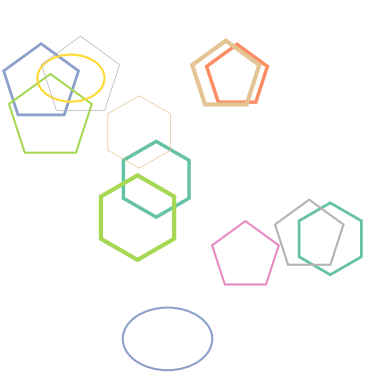[{"shape": "hexagon", "thickness": 2.5, "radius": 0.49, "center": [0.406, 0.534]}, {"shape": "hexagon", "thickness": 2, "radius": 0.47, "center": [0.858, 0.38]}, {"shape": "pentagon", "thickness": 2.5, "radius": 0.42, "center": [0.616, 0.802]}, {"shape": "pentagon", "thickness": 2, "radius": 0.51, "center": [0.107, 0.784]}, {"shape": "oval", "thickness": 1.5, "radius": 0.58, "center": [0.435, 0.12]}, {"shape": "pentagon", "thickness": 1.5, "radius": 0.45, "center": [0.637, 0.335]}, {"shape": "hexagon", "thickness": 3, "radius": 0.55, "center": [0.357, 0.435]}, {"shape": "pentagon", "thickness": 1.5, "radius": 0.57, "center": [0.131, 0.695]}, {"shape": "oval", "thickness": 1.5, "radius": 0.44, "center": [0.184, 0.797]}, {"shape": "hexagon", "thickness": 0.5, "radius": 0.47, "center": [0.361, 0.657]}, {"shape": "pentagon", "thickness": 3, "radius": 0.46, "center": [0.586, 0.803]}, {"shape": "pentagon", "thickness": 1.5, "radius": 0.47, "center": [0.803, 0.388]}, {"shape": "pentagon", "thickness": 0.5, "radius": 0.53, "center": [0.209, 0.799]}]